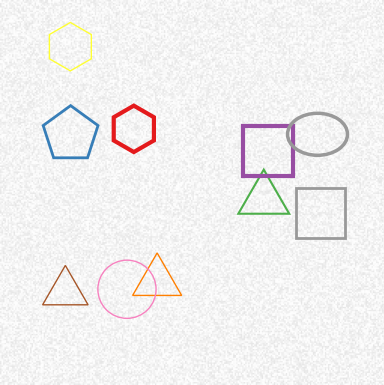[{"shape": "hexagon", "thickness": 3, "radius": 0.3, "center": [0.348, 0.665]}, {"shape": "pentagon", "thickness": 2, "radius": 0.37, "center": [0.183, 0.651]}, {"shape": "triangle", "thickness": 1.5, "radius": 0.38, "center": [0.685, 0.483]}, {"shape": "square", "thickness": 3, "radius": 0.32, "center": [0.697, 0.609]}, {"shape": "triangle", "thickness": 1, "radius": 0.37, "center": [0.408, 0.269]}, {"shape": "hexagon", "thickness": 1, "radius": 0.31, "center": [0.183, 0.879]}, {"shape": "triangle", "thickness": 1, "radius": 0.34, "center": [0.17, 0.242]}, {"shape": "circle", "thickness": 1, "radius": 0.38, "center": [0.33, 0.249]}, {"shape": "square", "thickness": 2, "radius": 0.32, "center": [0.832, 0.446]}, {"shape": "oval", "thickness": 2.5, "radius": 0.39, "center": [0.825, 0.651]}]